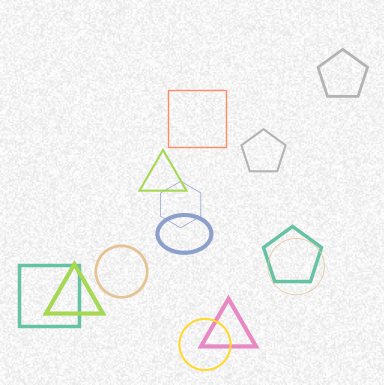[{"shape": "square", "thickness": 2.5, "radius": 0.39, "center": [0.128, 0.233]}, {"shape": "pentagon", "thickness": 2.5, "radius": 0.4, "center": [0.76, 0.333]}, {"shape": "square", "thickness": 1, "radius": 0.37, "center": [0.512, 0.691]}, {"shape": "oval", "thickness": 3, "radius": 0.35, "center": [0.479, 0.393]}, {"shape": "hexagon", "thickness": 0.5, "radius": 0.3, "center": [0.469, 0.469]}, {"shape": "triangle", "thickness": 3, "radius": 0.41, "center": [0.594, 0.142]}, {"shape": "triangle", "thickness": 3, "radius": 0.43, "center": [0.193, 0.228]}, {"shape": "triangle", "thickness": 1.5, "radius": 0.35, "center": [0.423, 0.54]}, {"shape": "circle", "thickness": 1.5, "radius": 0.33, "center": [0.532, 0.105]}, {"shape": "circle", "thickness": 0.5, "radius": 0.37, "center": [0.769, 0.308]}, {"shape": "circle", "thickness": 2, "radius": 0.33, "center": [0.316, 0.295]}, {"shape": "pentagon", "thickness": 2, "radius": 0.34, "center": [0.89, 0.804]}, {"shape": "pentagon", "thickness": 1.5, "radius": 0.3, "center": [0.685, 0.604]}]